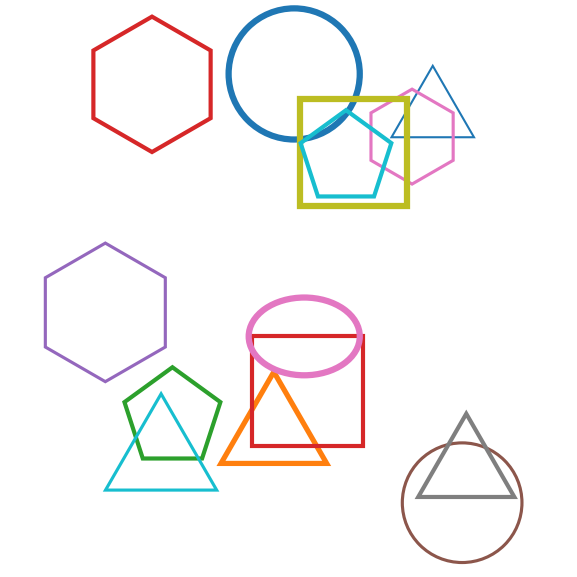[{"shape": "circle", "thickness": 3, "radius": 0.57, "center": [0.509, 0.871]}, {"shape": "triangle", "thickness": 1, "radius": 0.41, "center": [0.749, 0.803]}, {"shape": "triangle", "thickness": 2.5, "radius": 0.53, "center": [0.474, 0.249]}, {"shape": "pentagon", "thickness": 2, "radius": 0.44, "center": [0.299, 0.276]}, {"shape": "square", "thickness": 2, "radius": 0.48, "center": [0.533, 0.322]}, {"shape": "hexagon", "thickness": 2, "radius": 0.59, "center": [0.263, 0.853]}, {"shape": "hexagon", "thickness": 1.5, "radius": 0.6, "center": [0.182, 0.458]}, {"shape": "circle", "thickness": 1.5, "radius": 0.52, "center": [0.8, 0.129]}, {"shape": "oval", "thickness": 3, "radius": 0.48, "center": [0.527, 0.417]}, {"shape": "hexagon", "thickness": 1.5, "radius": 0.41, "center": [0.714, 0.763]}, {"shape": "triangle", "thickness": 2, "radius": 0.48, "center": [0.807, 0.187]}, {"shape": "square", "thickness": 3, "radius": 0.47, "center": [0.612, 0.735]}, {"shape": "pentagon", "thickness": 2, "radius": 0.41, "center": [0.599, 0.726]}, {"shape": "triangle", "thickness": 1.5, "radius": 0.56, "center": [0.279, 0.206]}]